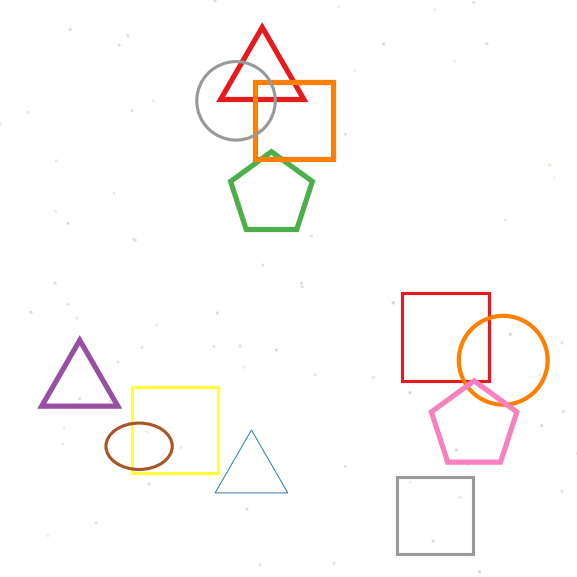[{"shape": "triangle", "thickness": 2.5, "radius": 0.42, "center": [0.454, 0.869]}, {"shape": "square", "thickness": 1.5, "radius": 0.38, "center": [0.771, 0.416]}, {"shape": "triangle", "thickness": 0.5, "radius": 0.36, "center": [0.435, 0.182]}, {"shape": "pentagon", "thickness": 2.5, "radius": 0.37, "center": [0.47, 0.662]}, {"shape": "triangle", "thickness": 2.5, "radius": 0.38, "center": [0.138, 0.334]}, {"shape": "circle", "thickness": 2, "radius": 0.38, "center": [0.871, 0.375]}, {"shape": "square", "thickness": 2.5, "radius": 0.33, "center": [0.509, 0.791]}, {"shape": "square", "thickness": 1.5, "radius": 0.37, "center": [0.303, 0.254]}, {"shape": "oval", "thickness": 1.5, "radius": 0.29, "center": [0.241, 0.226]}, {"shape": "pentagon", "thickness": 2.5, "radius": 0.39, "center": [0.821, 0.262]}, {"shape": "square", "thickness": 1.5, "radius": 0.33, "center": [0.753, 0.106]}, {"shape": "circle", "thickness": 1.5, "radius": 0.34, "center": [0.409, 0.825]}]